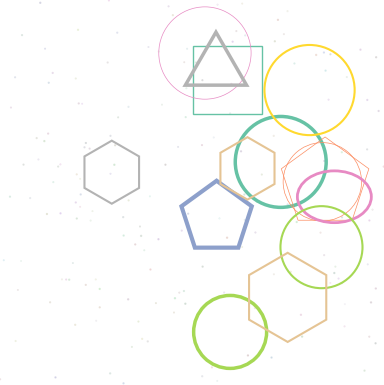[{"shape": "circle", "thickness": 2.5, "radius": 0.59, "center": [0.729, 0.579]}, {"shape": "square", "thickness": 1, "radius": 0.44, "center": [0.591, 0.791]}, {"shape": "circle", "thickness": 0.5, "radius": 0.51, "center": [0.837, 0.528]}, {"shape": "pentagon", "thickness": 0.5, "radius": 0.6, "center": [0.844, 0.525]}, {"shape": "pentagon", "thickness": 3, "radius": 0.48, "center": [0.563, 0.434]}, {"shape": "circle", "thickness": 0.5, "radius": 0.6, "center": [0.532, 0.862]}, {"shape": "oval", "thickness": 2, "radius": 0.48, "center": [0.868, 0.489]}, {"shape": "circle", "thickness": 2.5, "radius": 0.47, "center": [0.598, 0.138]}, {"shape": "circle", "thickness": 1.5, "radius": 0.53, "center": [0.835, 0.358]}, {"shape": "circle", "thickness": 1.5, "radius": 0.59, "center": [0.804, 0.766]}, {"shape": "hexagon", "thickness": 1.5, "radius": 0.41, "center": [0.643, 0.563]}, {"shape": "hexagon", "thickness": 1.5, "radius": 0.58, "center": [0.747, 0.228]}, {"shape": "triangle", "thickness": 2.5, "radius": 0.46, "center": [0.561, 0.825]}, {"shape": "hexagon", "thickness": 1.5, "radius": 0.41, "center": [0.29, 0.553]}]